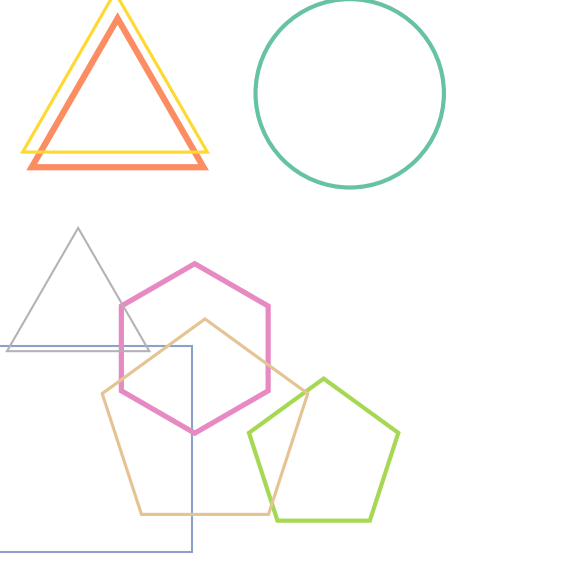[{"shape": "circle", "thickness": 2, "radius": 0.82, "center": [0.606, 0.838]}, {"shape": "triangle", "thickness": 3, "radius": 0.86, "center": [0.204, 0.795]}, {"shape": "square", "thickness": 1, "radius": 0.89, "center": [0.155, 0.222]}, {"shape": "hexagon", "thickness": 2.5, "radius": 0.73, "center": [0.337, 0.396]}, {"shape": "pentagon", "thickness": 2, "radius": 0.68, "center": [0.56, 0.208]}, {"shape": "triangle", "thickness": 1.5, "radius": 0.92, "center": [0.199, 0.828]}, {"shape": "pentagon", "thickness": 1.5, "radius": 0.94, "center": [0.355, 0.26]}, {"shape": "triangle", "thickness": 1, "radius": 0.71, "center": [0.135, 0.462]}]